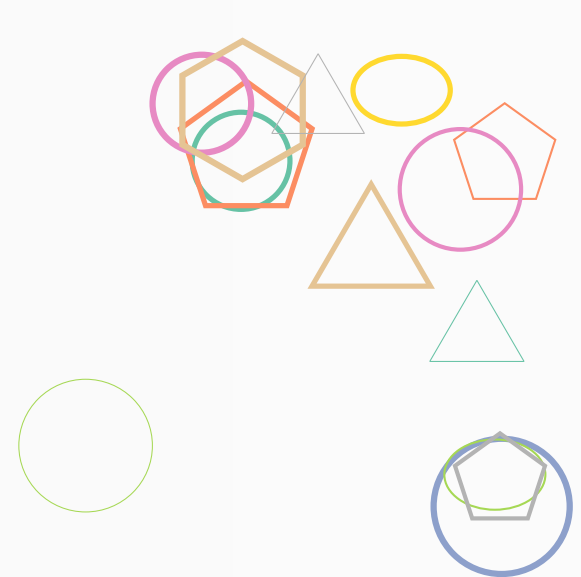[{"shape": "circle", "thickness": 2.5, "radius": 0.42, "center": [0.415, 0.721]}, {"shape": "triangle", "thickness": 0.5, "radius": 0.47, "center": [0.82, 0.42]}, {"shape": "pentagon", "thickness": 1, "radius": 0.46, "center": [0.868, 0.729]}, {"shape": "pentagon", "thickness": 2.5, "radius": 0.6, "center": [0.424, 0.739]}, {"shape": "circle", "thickness": 3, "radius": 0.59, "center": [0.863, 0.122]}, {"shape": "circle", "thickness": 2, "radius": 0.52, "center": [0.792, 0.671]}, {"shape": "circle", "thickness": 3, "radius": 0.42, "center": [0.347, 0.82]}, {"shape": "circle", "thickness": 0.5, "radius": 0.57, "center": [0.147, 0.228]}, {"shape": "oval", "thickness": 1, "radius": 0.43, "center": [0.851, 0.177]}, {"shape": "oval", "thickness": 2.5, "radius": 0.42, "center": [0.691, 0.843]}, {"shape": "triangle", "thickness": 2.5, "radius": 0.59, "center": [0.639, 0.562]}, {"shape": "hexagon", "thickness": 3, "radius": 0.6, "center": [0.417, 0.808]}, {"shape": "triangle", "thickness": 0.5, "radius": 0.46, "center": [0.547, 0.814]}, {"shape": "pentagon", "thickness": 2, "radius": 0.41, "center": [0.86, 0.167]}]